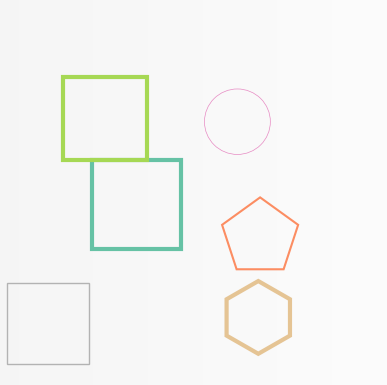[{"shape": "square", "thickness": 3, "radius": 0.58, "center": [0.353, 0.469]}, {"shape": "pentagon", "thickness": 1.5, "radius": 0.52, "center": [0.671, 0.384]}, {"shape": "circle", "thickness": 0.5, "radius": 0.43, "center": [0.613, 0.684]}, {"shape": "square", "thickness": 3, "radius": 0.54, "center": [0.271, 0.693]}, {"shape": "hexagon", "thickness": 3, "radius": 0.47, "center": [0.667, 0.176]}, {"shape": "square", "thickness": 1, "radius": 0.52, "center": [0.124, 0.16]}]